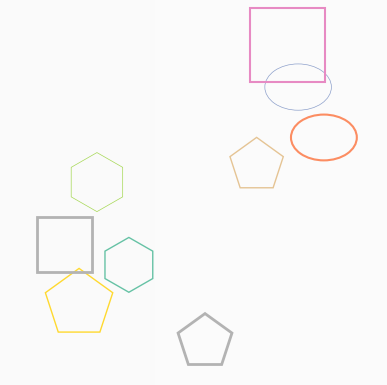[{"shape": "hexagon", "thickness": 1, "radius": 0.36, "center": [0.333, 0.312]}, {"shape": "oval", "thickness": 1.5, "radius": 0.42, "center": [0.836, 0.643]}, {"shape": "oval", "thickness": 0.5, "radius": 0.43, "center": [0.769, 0.774]}, {"shape": "square", "thickness": 1.5, "radius": 0.48, "center": [0.742, 0.882]}, {"shape": "hexagon", "thickness": 0.5, "radius": 0.38, "center": [0.25, 0.527]}, {"shape": "pentagon", "thickness": 1, "radius": 0.46, "center": [0.204, 0.211]}, {"shape": "pentagon", "thickness": 1, "radius": 0.36, "center": [0.662, 0.571]}, {"shape": "square", "thickness": 2, "radius": 0.35, "center": [0.167, 0.365]}, {"shape": "pentagon", "thickness": 2, "radius": 0.37, "center": [0.529, 0.112]}]